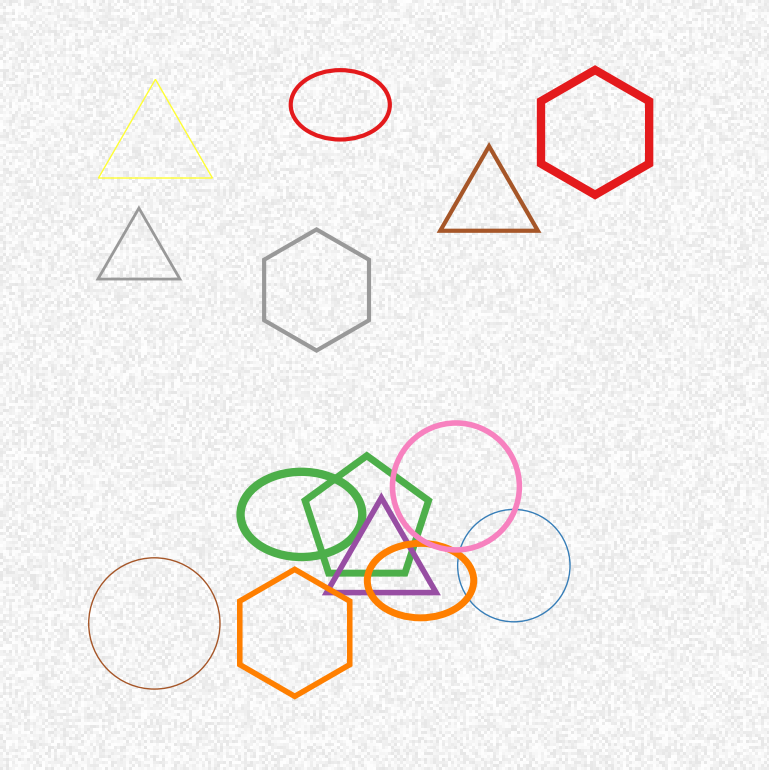[{"shape": "hexagon", "thickness": 3, "radius": 0.41, "center": [0.773, 0.828]}, {"shape": "oval", "thickness": 1.5, "radius": 0.32, "center": [0.442, 0.864]}, {"shape": "circle", "thickness": 0.5, "radius": 0.36, "center": [0.667, 0.265]}, {"shape": "pentagon", "thickness": 2.5, "radius": 0.42, "center": [0.476, 0.324]}, {"shape": "oval", "thickness": 3, "radius": 0.4, "center": [0.391, 0.332]}, {"shape": "triangle", "thickness": 2, "radius": 0.41, "center": [0.495, 0.271]}, {"shape": "hexagon", "thickness": 2, "radius": 0.41, "center": [0.383, 0.178]}, {"shape": "oval", "thickness": 2.5, "radius": 0.35, "center": [0.546, 0.246]}, {"shape": "triangle", "thickness": 0.5, "radius": 0.43, "center": [0.202, 0.812]}, {"shape": "circle", "thickness": 0.5, "radius": 0.43, "center": [0.2, 0.19]}, {"shape": "triangle", "thickness": 1.5, "radius": 0.37, "center": [0.635, 0.737]}, {"shape": "circle", "thickness": 2, "radius": 0.41, "center": [0.592, 0.368]}, {"shape": "triangle", "thickness": 1, "radius": 0.31, "center": [0.18, 0.668]}, {"shape": "hexagon", "thickness": 1.5, "radius": 0.39, "center": [0.411, 0.623]}]